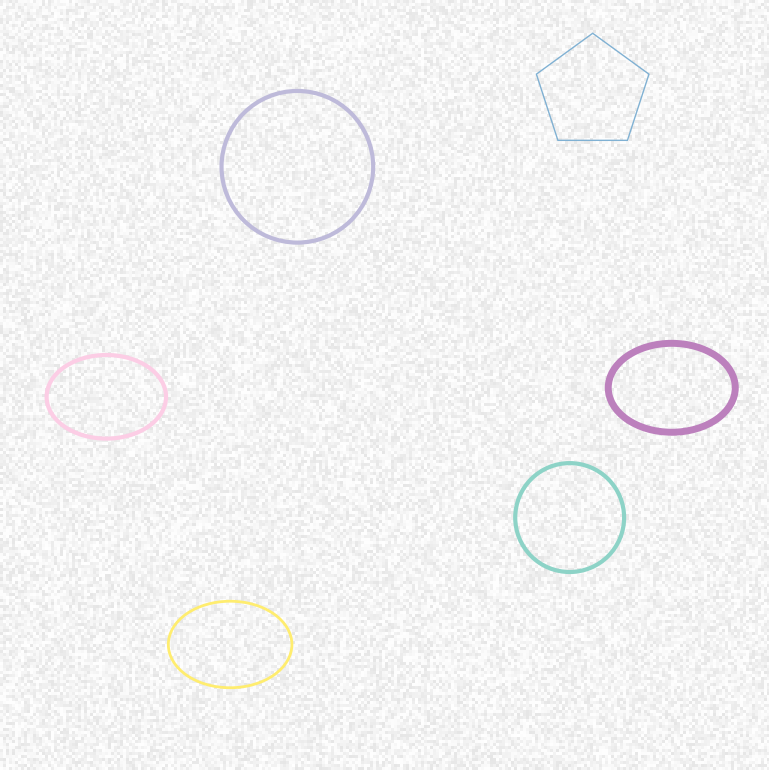[{"shape": "circle", "thickness": 1.5, "radius": 0.35, "center": [0.74, 0.328]}, {"shape": "circle", "thickness": 1.5, "radius": 0.49, "center": [0.386, 0.783]}, {"shape": "pentagon", "thickness": 0.5, "radius": 0.38, "center": [0.77, 0.88]}, {"shape": "oval", "thickness": 1.5, "radius": 0.39, "center": [0.138, 0.485]}, {"shape": "oval", "thickness": 2.5, "radius": 0.41, "center": [0.872, 0.496]}, {"shape": "oval", "thickness": 1, "radius": 0.4, "center": [0.299, 0.163]}]